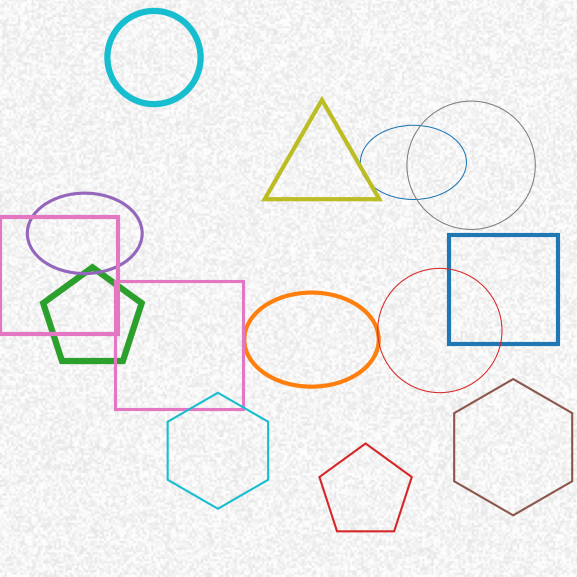[{"shape": "square", "thickness": 2, "radius": 0.47, "center": [0.872, 0.498]}, {"shape": "oval", "thickness": 0.5, "radius": 0.46, "center": [0.716, 0.718]}, {"shape": "oval", "thickness": 2, "radius": 0.58, "center": [0.539, 0.411]}, {"shape": "pentagon", "thickness": 3, "radius": 0.45, "center": [0.16, 0.447]}, {"shape": "pentagon", "thickness": 1, "radius": 0.42, "center": [0.633, 0.147]}, {"shape": "circle", "thickness": 0.5, "radius": 0.54, "center": [0.762, 0.427]}, {"shape": "oval", "thickness": 1.5, "radius": 0.5, "center": [0.147, 0.595]}, {"shape": "hexagon", "thickness": 1, "radius": 0.59, "center": [0.889, 0.225]}, {"shape": "square", "thickness": 2, "radius": 0.51, "center": [0.102, 0.522]}, {"shape": "square", "thickness": 1.5, "radius": 0.56, "center": [0.309, 0.402]}, {"shape": "circle", "thickness": 0.5, "radius": 0.56, "center": [0.816, 0.713]}, {"shape": "triangle", "thickness": 2, "radius": 0.57, "center": [0.558, 0.712]}, {"shape": "hexagon", "thickness": 1, "radius": 0.5, "center": [0.377, 0.219]}, {"shape": "circle", "thickness": 3, "radius": 0.4, "center": [0.267, 0.9]}]